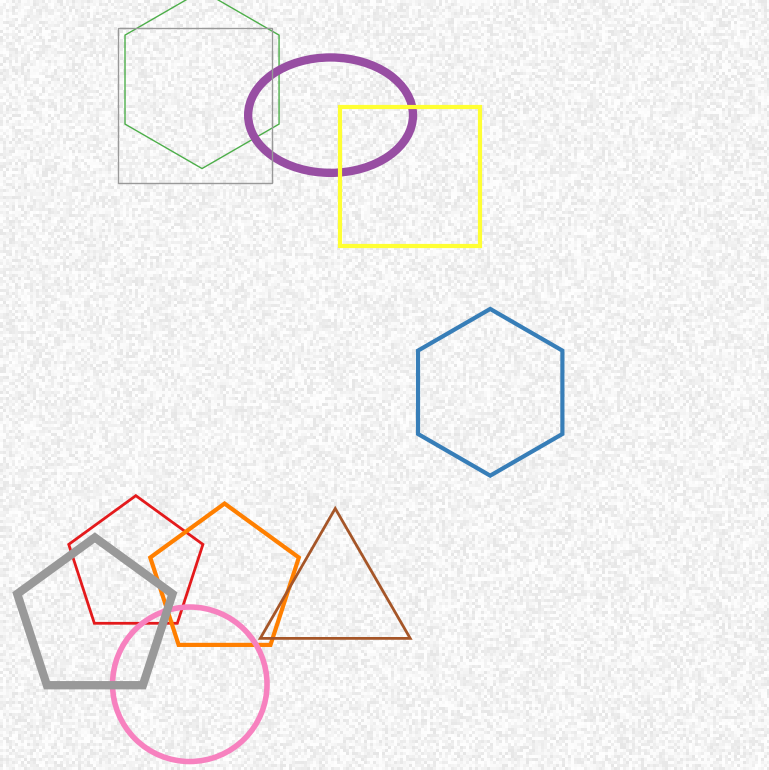[{"shape": "pentagon", "thickness": 1, "radius": 0.46, "center": [0.176, 0.265]}, {"shape": "hexagon", "thickness": 1.5, "radius": 0.54, "center": [0.637, 0.491]}, {"shape": "hexagon", "thickness": 0.5, "radius": 0.58, "center": [0.262, 0.897]}, {"shape": "oval", "thickness": 3, "radius": 0.54, "center": [0.429, 0.85]}, {"shape": "pentagon", "thickness": 1.5, "radius": 0.51, "center": [0.292, 0.245]}, {"shape": "square", "thickness": 1.5, "radius": 0.45, "center": [0.532, 0.771]}, {"shape": "triangle", "thickness": 1, "radius": 0.56, "center": [0.435, 0.227]}, {"shape": "circle", "thickness": 2, "radius": 0.5, "center": [0.246, 0.111]}, {"shape": "square", "thickness": 0.5, "radius": 0.5, "center": [0.253, 0.863]}, {"shape": "pentagon", "thickness": 3, "radius": 0.53, "center": [0.123, 0.196]}]